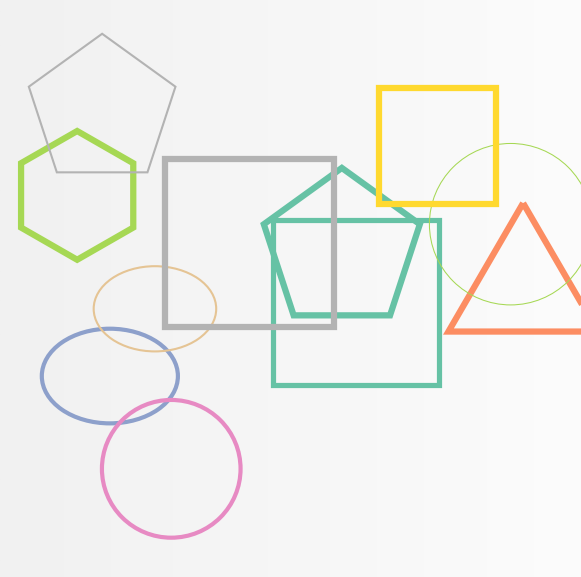[{"shape": "pentagon", "thickness": 3, "radius": 0.71, "center": [0.588, 0.567]}, {"shape": "square", "thickness": 2.5, "radius": 0.71, "center": [0.612, 0.475]}, {"shape": "triangle", "thickness": 3, "radius": 0.74, "center": [0.9, 0.499]}, {"shape": "oval", "thickness": 2, "radius": 0.59, "center": [0.189, 0.348]}, {"shape": "circle", "thickness": 2, "radius": 0.6, "center": [0.295, 0.187]}, {"shape": "circle", "thickness": 0.5, "radius": 0.7, "center": [0.879, 0.611]}, {"shape": "hexagon", "thickness": 3, "radius": 0.56, "center": [0.133, 0.661]}, {"shape": "square", "thickness": 3, "radius": 0.5, "center": [0.752, 0.746]}, {"shape": "oval", "thickness": 1, "radius": 0.53, "center": [0.267, 0.464]}, {"shape": "square", "thickness": 3, "radius": 0.72, "center": [0.429, 0.579]}, {"shape": "pentagon", "thickness": 1, "radius": 0.66, "center": [0.176, 0.808]}]